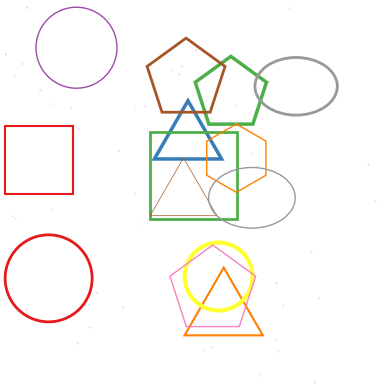[{"shape": "circle", "thickness": 2, "radius": 0.56, "center": [0.126, 0.277]}, {"shape": "square", "thickness": 1.5, "radius": 0.44, "center": [0.102, 0.585]}, {"shape": "triangle", "thickness": 2.5, "radius": 0.5, "center": [0.488, 0.637]}, {"shape": "square", "thickness": 2, "radius": 0.56, "center": [0.502, 0.544]}, {"shape": "pentagon", "thickness": 2.5, "radius": 0.49, "center": [0.6, 0.756]}, {"shape": "circle", "thickness": 1, "radius": 0.53, "center": [0.199, 0.876]}, {"shape": "hexagon", "thickness": 1, "radius": 0.44, "center": [0.614, 0.589]}, {"shape": "triangle", "thickness": 1.5, "radius": 0.59, "center": [0.581, 0.188]}, {"shape": "circle", "thickness": 3, "radius": 0.44, "center": [0.568, 0.282]}, {"shape": "pentagon", "thickness": 2, "radius": 0.53, "center": [0.483, 0.795]}, {"shape": "triangle", "thickness": 0.5, "radius": 0.5, "center": [0.477, 0.49]}, {"shape": "pentagon", "thickness": 1, "radius": 0.59, "center": [0.553, 0.246]}, {"shape": "oval", "thickness": 2, "radius": 0.53, "center": [0.769, 0.776]}, {"shape": "oval", "thickness": 1, "radius": 0.56, "center": [0.654, 0.486]}]